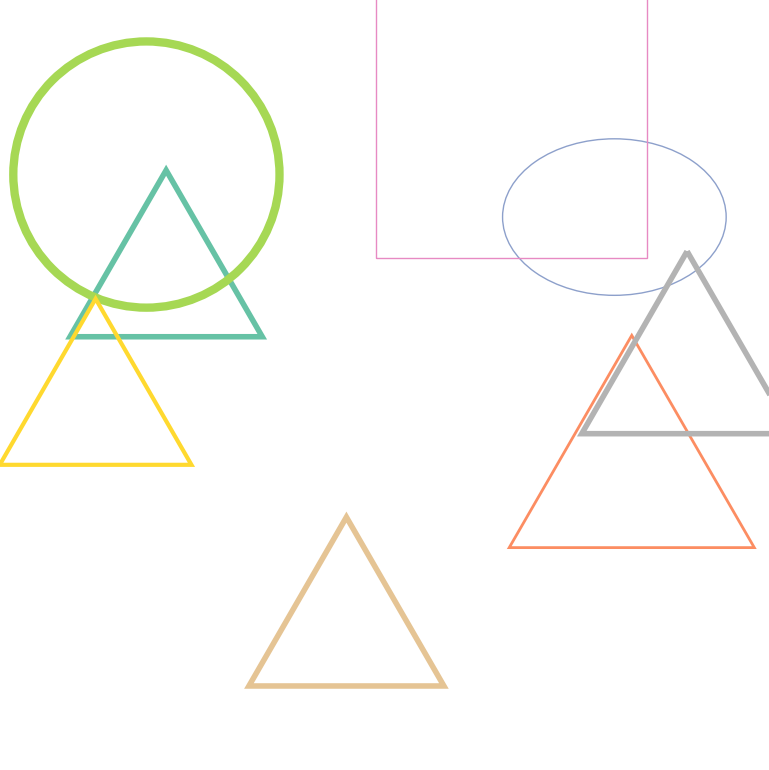[{"shape": "triangle", "thickness": 2, "radius": 0.72, "center": [0.216, 0.635]}, {"shape": "triangle", "thickness": 1, "radius": 0.92, "center": [0.82, 0.381]}, {"shape": "oval", "thickness": 0.5, "radius": 0.73, "center": [0.798, 0.718]}, {"shape": "square", "thickness": 0.5, "radius": 0.88, "center": [0.664, 0.841]}, {"shape": "circle", "thickness": 3, "radius": 0.86, "center": [0.19, 0.773]}, {"shape": "triangle", "thickness": 1.5, "radius": 0.72, "center": [0.124, 0.468]}, {"shape": "triangle", "thickness": 2, "radius": 0.73, "center": [0.45, 0.182]}, {"shape": "triangle", "thickness": 2, "radius": 0.79, "center": [0.892, 0.516]}]